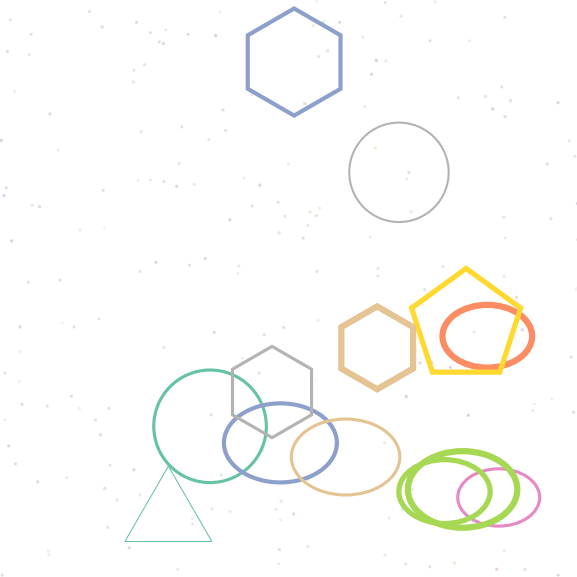[{"shape": "circle", "thickness": 1.5, "radius": 0.49, "center": [0.364, 0.261]}, {"shape": "triangle", "thickness": 0.5, "radius": 0.43, "center": [0.292, 0.105]}, {"shape": "oval", "thickness": 3, "radius": 0.39, "center": [0.844, 0.417]}, {"shape": "hexagon", "thickness": 2, "radius": 0.46, "center": [0.509, 0.892]}, {"shape": "oval", "thickness": 2, "radius": 0.49, "center": [0.486, 0.232]}, {"shape": "oval", "thickness": 1.5, "radius": 0.35, "center": [0.864, 0.138]}, {"shape": "oval", "thickness": 3, "radius": 0.47, "center": [0.801, 0.152]}, {"shape": "oval", "thickness": 2.5, "radius": 0.4, "center": [0.77, 0.148]}, {"shape": "pentagon", "thickness": 2.5, "radius": 0.5, "center": [0.807, 0.435]}, {"shape": "hexagon", "thickness": 3, "radius": 0.36, "center": [0.653, 0.397]}, {"shape": "oval", "thickness": 1.5, "radius": 0.47, "center": [0.598, 0.208]}, {"shape": "hexagon", "thickness": 1.5, "radius": 0.4, "center": [0.471, 0.32]}, {"shape": "circle", "thickness": 1, "radius": 0.43, "center": [0.691, 0.701]}]